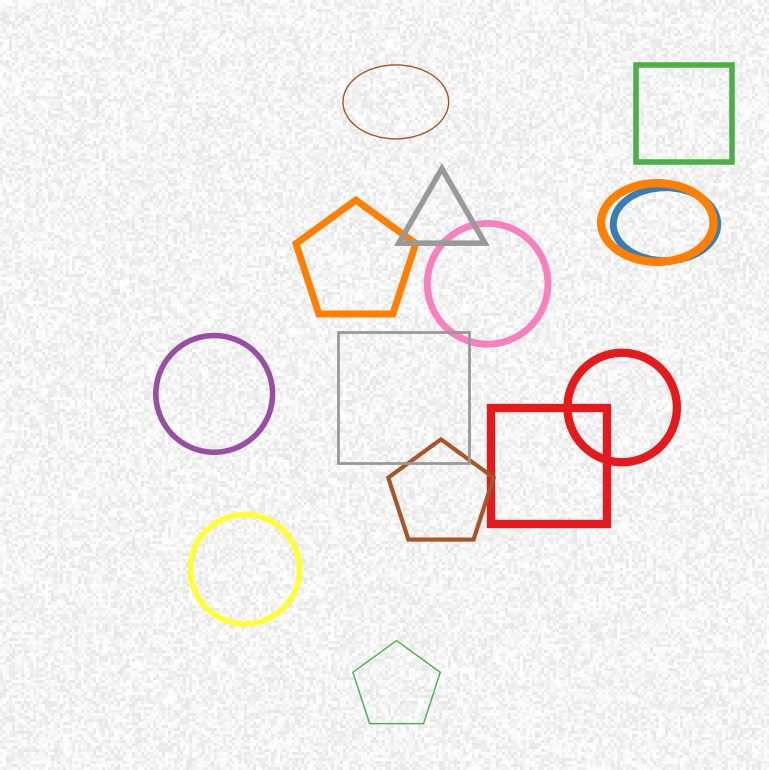[{"shape": "circle", "thickness": 3, "radius": 0.36, "center": [0.808, 0.471]}, {"shape": "square", "thickness": 3, "radius": 0.38, "center": [0.713, 0.395]}, {"shape": "oval", "thickness": 2.5, "radius": 0.34, "center": [0.864, 0.709]}, {"shape": "pentagon", "thickness": 0.5, "radius": 0.3, "center": [0.515, 0.108]}, {"shape": "square", "thickness": 2, "radius": 0.31, "center": [0.888, 0.853]}, {"shape": "circle", "thickness": 2, "radius": 0.38, "center": [0.278, 0.488]}, {"shape": "pentagon", "thickness": 2.5, "radius": 0.41, "center": [0.462, 0.658]}, {"shape": "oval", "thickness": 3, "radius": 0.36, "center": [0.854, 0.711]}, {"shape": "circle", "thickness": 2, "radius": 0.35, "center": [0.318, 0.261]}, {"shape": "oval", "thickness": 0.5, "radius": 0.34, "center": [0.514, 0.868]}, {"shape": "pentagon", "thickness": 1.5, "radius": 0.36, "center": [0.573, 0.357]}, {"shape": "circle", "thickness": 2.5, "radius": 0.39, "center": [0.633, 0.631]}, {"shape": "square", "thickness": 1, "radius": 0.43, "center": [0.524, 0.484]}, {"shape": "triangle", "thickness": 2, "radius": 0.32, "center": [0.574, 0.716]}]